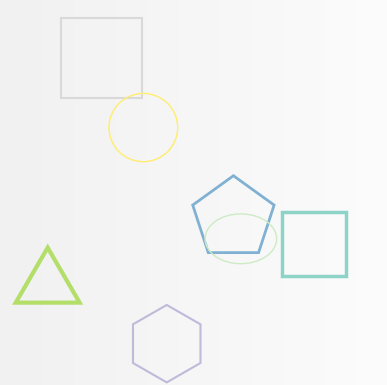[{"shape": "square", "thickness": 2.5, "radius": 0.42, "center": [0.81, 0.366]}, {"shape": "hexagon", "thickness": 1.5, "radius": 0.5, "center": [0.43, 0.107]}, {"shape": "pentagon", "thickness": 2, "radius": 0.55, "center": [0.602, 0.433]}, {"shape": "triangle", "thickness": 3, "radius": 0.48, "center": [0.123, 0.262]}, {"shape": "square", "thickness": 1.5, "radius": 0.52, "center": [0.262, 0.85]}, {"shape": "oval", "thickness": 1, "radius": 0.46, "center": [0.622, 0.38]}, {"shape": "circle", "thickness": 1, "radius": 0.44, "center": [0.37, 0.669]}]